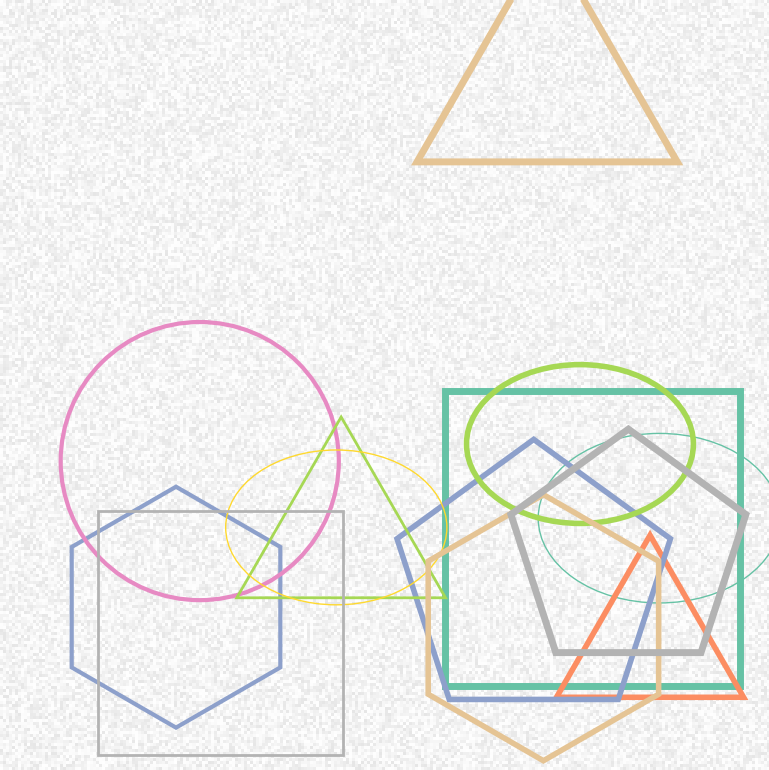[{"shape": "oval", "thickness": 0.5, "radius": 0.79, "center": [0.856, 0.327]}, {"shape": "square", "thickness": 2.5, "radius": 0.96, "center": [0.769, 0.301]}, {"shape": "triangle", "thickness": 2, "radius": 0.7, "center": [0.844, 0.165]}, {"shape": "hexagon", "thickness": 1.5, "radius": 0.78, "center": [0.229, 0.211]}, {"shape": "pentagon", "thickness": 2, "radius": 0.93, "center": [0.693, 0.243]}, {"shape": "circle", "thickness": 1.5, "radius": 0.9, "center": [0.259, 0.401]}, {"shape": "triangle", "thickness": 1, "radius": 0.78, "center": [0.443, 0.302]}, {"shape": "oval", "thickness": 2, "radius": 0.74, "center": [0.753, 0.423]}, {"shape": "oval", "thickness": 0.5, "radius": 0.72, "center": [0.437, 0.315]}, {"shape": "hexagon", "thickness": 2, "radius": 0.86, "center": [0.706, 0.185]}, {"shape": "triangle", "thickness": 2.5, "radius": 0.98, "center": [0.711, 0.887]}, {"shape": "pentagon", "thickness": 2.5, "radius": 0.8, "center": [0.816, 0.282]}, {"shape": "square", "thickness": 1, "radius": 0.79, "center": [0.287, 0.178]}]